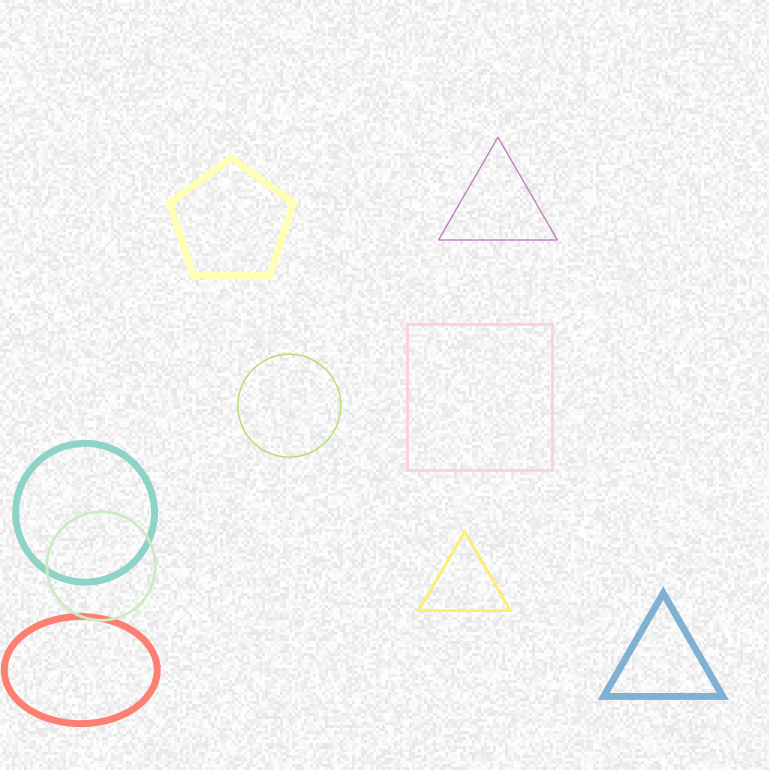[{"shape": "circle", "thickness": 2.5, "radius": 0.45, "center": [0.11, 0.334]}, {"shape": "pentagon", "thickness": 2.5, "radius": 0.42, "center": [0.301, 0.71]}, {"shape": "oval", "thickness": 2.5, "radius": 0.5, "center": [0.105, 0.13]}, {"shape": "triangle", "thickness": 2.5, "radius": 0.45, "center": [0.861, 0.14]}, {"shape": "circle", "thickness": 0.5, "radius": 0.33, "center": [0.376, 0.473]}, {"shape": "square", "thickness": 1, "radius": 0.47, "center": [0.623, 0.484]}, {"shape": "triangle", "thickness": 0.5, "radius": 0.45, "center": [0.647, 0.733]}, {"shape": "circle", "thickness": 1, "radius": 0.35, "center": [0.131, 0.265]}, {"shape": "triangle", "thickness": 1, "radius": 0.34, "center": [0.603, 0.241]}]